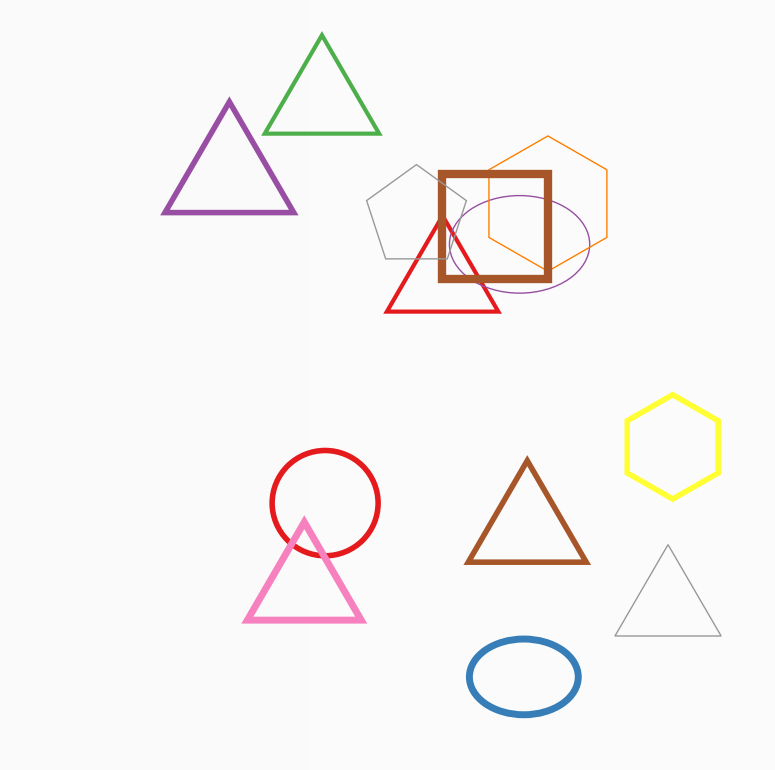[{"shape": "circle", "thickness": 2, "radius": 0.34, "center": [0.42, 0.347]}, {"shape": "triangle", "thickness": 1.5, "radius": 0.42, "center": [0.571, 0.637]}, {"shape": "oval", "thickness": 2.5, "radius": 0.35, "center": [0.676, 0.121]}, {"shape": "triangle", "thickness": 1.5, "radius": 0.43, "center": [0.415, 0.869]}, {"shape": "triangle", "thickness": 2, "radius": 0.48, "center": [0.296, 0.772]}, {"shape": "oval", "thickness": 0.5, "radius": 0.45, "center": [0.67, 0.683]}, {"shape": "hexagon", "thickness": 0.5, "radius": 0.44, "center": [0.707, 0.736]}, {"shape": "hexagon", "thickness": 2, "radius": 0.34, "center": [0.868, 0.42]}, {"shape": "triangle", "thickness": 2, "radius": 0.44, "center": [0.68, 0.314]}, {"shape": "square", "thickness": 3, "radius": 0.34, "center": [0.638, 0.706]}, {"shape": "triangle", "thickness": 2.5, "radius": 0.42, "center": [0.393, 0.237]}, {"shape": "triangle", "thickness": 0.5, "radius": 0.4, "center": [0.862, 0.214]}, {"shape": "pentagon", "thickness": 0.5, "radius": 0.34, "center": [0.537, 0.719]}]